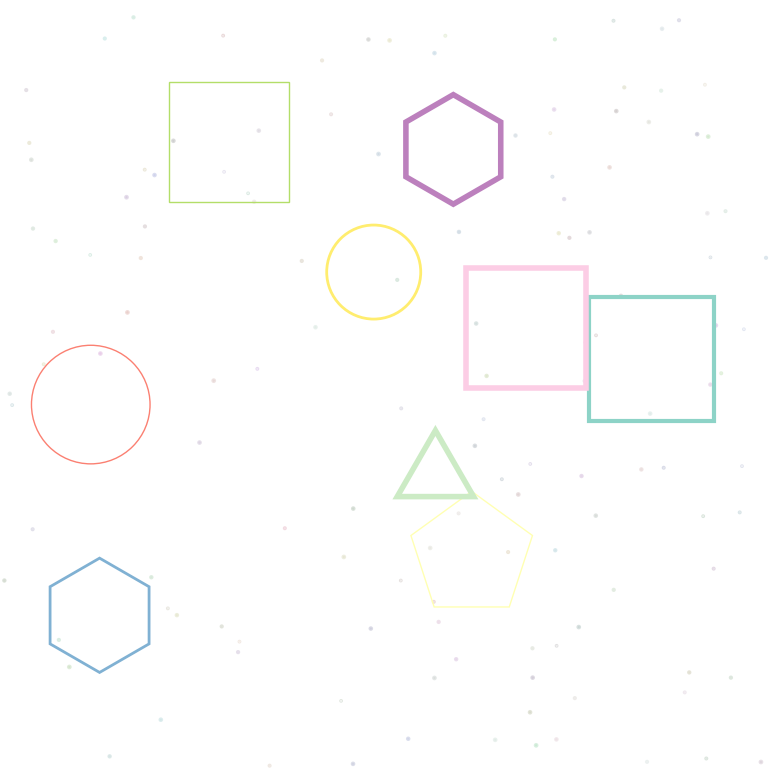[{"shape": "square", "thickness": 1.5, "radius": 0.4, "center": [0.846, 0.534]}, {"shape": "pentagon", "thickness": 0.5, "radius": 0.41, "center": [0.613, 0.279]}, {"shape": "circle", "thickness": 0.5, "radius": 0.38, "center": [0.118, 0.475]}, {"shape": "hexagon", "thickness": 1, "radius": 0.37, "center": [0.129, 0.201]}, {"shape": "square", "thickness": 0.5, "radius": 0.39, "center": [0.297, 0.815]}, {"shape": "square", "thickness": 2, "radius": 0.39, "center": [0.683, 0.574]}, {"shape": "hexagon", "thickness": 2, "radius": 0.36, "center": [0.589, 0.806]}, {"shape": "triangle", "thickness": 2, "radius": 0.29, "center": [0.565, 0.384]}, {"shape": "circle", "thickness": 1, "radius": 0.31, "center": [0.485, 0.647]}]